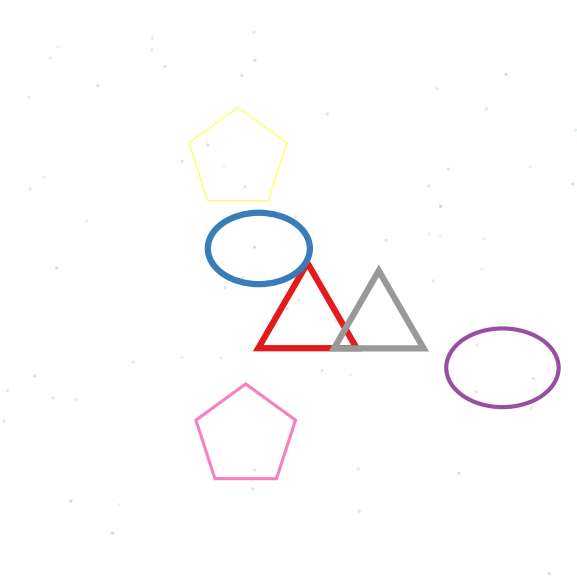[{"shape": "triangle", "thickness": 3, "radius": 0.49, "center": [0.532, 0.445]}, {"shape": "oval", "thickness": 3, "radius": 0.44, "center": [0.448, 0.569]}, {"shape": "oval", "thickness": 2, "radius": 0.49, "center": [0.87, 0.362]}, {"shape": "pentagon", "thickness": 0.5, "radius": 0.45, "center": [0.412, 0.724]}, {"shape": "pentagon", "thickness": 1.5, "radius": 0.45, "center": [0.425, 0.244]}, {"shape": "triangle", "thickness": 3, "radius": 0.45, "center": [0.656, 0.441]}]